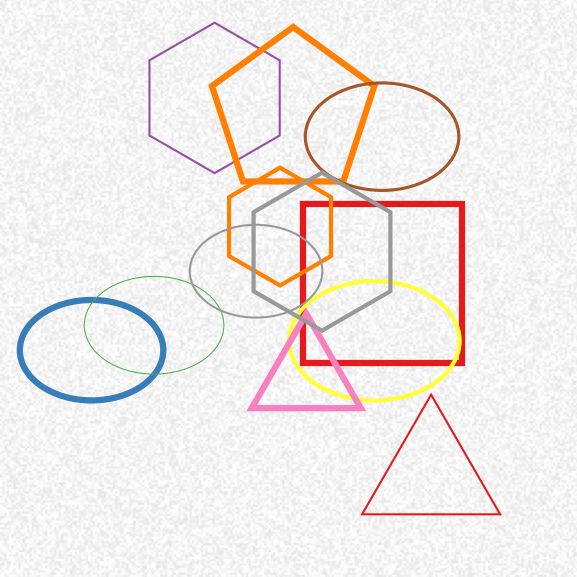[{"shape": "triangle", "thickness": 1, "radius": 0.69, "center": [0.747, 0.178]}, {"shape": "square", "thickness": 3, "radius": 0.69, "center": [0.663, 0.509]}, {"shape": "oval", "thickness": 3, "radius": 0.62, "center": [0.159, 0.393]}, {"shape": "oval", "thickness": 0.5, "radius": 0.6, "center": [0.267, 0.436]}, {"shape": "hexagon", "thickness": 1, "radius": 0.65, "center": [0.372, 0.83]}, {"shape": "hexagon", "thickness": 2, "radius": 0.51, "center": [0.485, 0.607]}, {"shape": "pentagon", "thickness": 3, "radius": 0.74, "center": [0.508, 0.804]}, {"shape": "oval", "thickness": 2, "radius": 0.74, "center": [0.648, 0.409]}, {"shape": "oval", "thickness": 1.5, "radius": 0.66, "center": [0.662, 0.762]}, {"shape": "triangle", "thickness": 3, "radius": 0.55, "center": [0.53, 0.347]}, {"shape": "hexagon", "thickness": 2, "radius": 0.68, "center": [0.558, 0.563]}, {"shape": "oval", "thickness": 1, "radius": 0.57, "center": [0.443, 0.53]}]